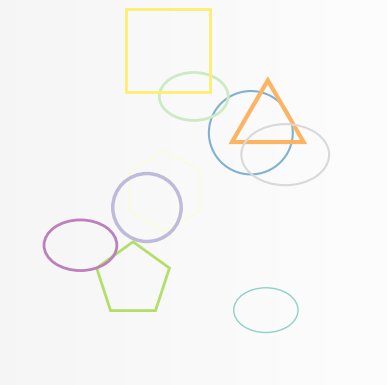[{"shape": "oval", "thickness": 1, "radius": 0.41, "center": [0.686, 0.194]}, {"shape": "hexagon", "thickness": 0.5, "radius": 0.52, "center": [0.425, 0.505]}, {"shape": "circle", "thickness": 2.5, "radius": 0.44, "center": [0.379, 0.461]}, {"shape": "circle", "thickness": 1.5, "radius": 0.54, "center": [0.647, 0.655]}, {"shape": "triangle", "thickness": 3, "radius": 0.53, "center": [0.691, 0.684]}, {"shape": "pentagon", "thickness": 2, "radius": 0.49, "center": [0.343, 0.273]}, {"shape": "oval", "thickness": 1.5, "radius": 0.57, "center": [0.736, 0.598]}, {"shape": "oval", "thickness": 2, "radius": 0.47, "center": [0.208, 0.363]}, {"shape": "oval", "thickness": 2, "radius": 0.44, "center": [0.5, 0.749]}, {"shape": "square", "thickness": 2, "radius": 0.54, "center": [0.434, 0.87]}]